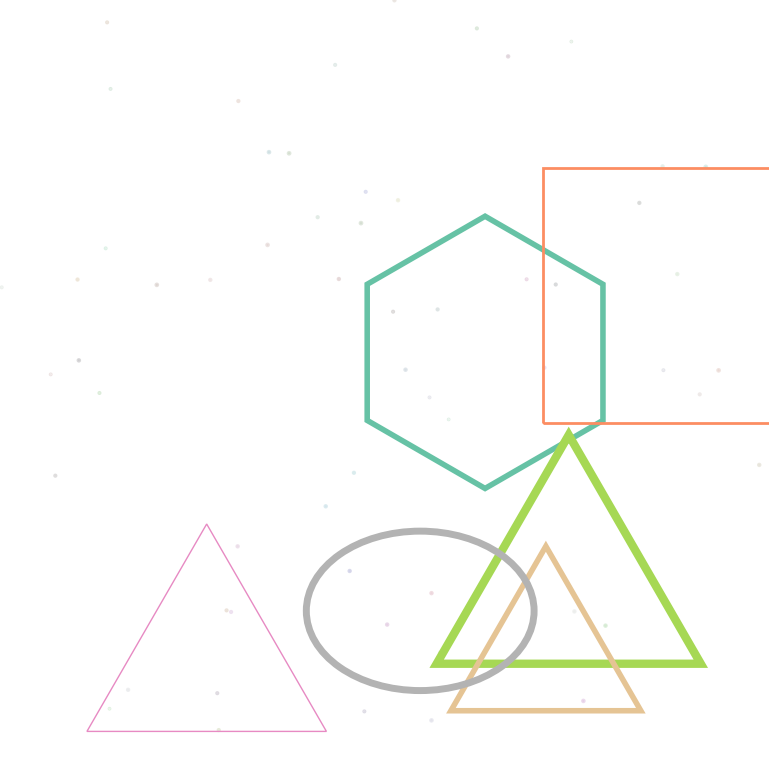[{"shape": "hexagon", "thickness": 2, "radius": 0.88, "center": [0.63, 0.542]}, {"shape": "square", "thickness": 1, "radius": 0.83, "center": [0.872, 0.616]}, {"shape": "triangle", "thickness": 0.5, "radius": 0.9, "center": [0.268, 0.14]}, {"shape": "triangle", "thickness": 3, "radius": 0.99, "center": [0.739, 0.237]}, {"shape": "triangle", "thickness": 2, "radius": 0.71, "center": [0.709, 0.148]}, {"shape": "oval", "thickness": 2.5, "radius": 0.74, "center": [0.546, 0.207]}]